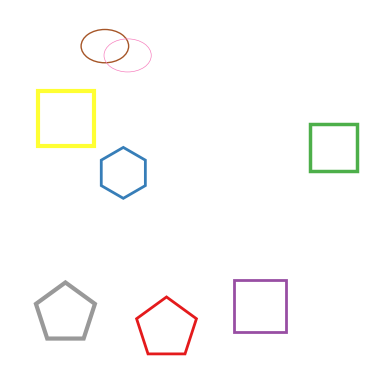[{"shape": "pentagon", "thickness": 2, "radius": 0.41, "center": [0.432, 0.147]}, {"shape": "hexagon", "thickness": 2, "radius": 0.33, "center": [0.32, 0.551]}, {"shape": "square", "thickness": 2.5, "radius": 0.3, "center": [0.866, 0.617]}, {"shape": "square", "thickness": 2, "radius": 0.34, "center": [0.675, 0.206]}, {"shape": "square", "thickness": 3, "radius": 0.36, "center": [0.172, 0.692]}, {"shape": "oval", "thickness": 1, "radius": 0.31, "center": [0.272, 0.88]}, {"shape": "oval", "thickness": 0.5, "radius": 0.31, "center": [0.332, 0.856]}, {"shape": "pentagon", "thickness": 3, "radius": 0.4, "center": [0.17, 0.186]}]